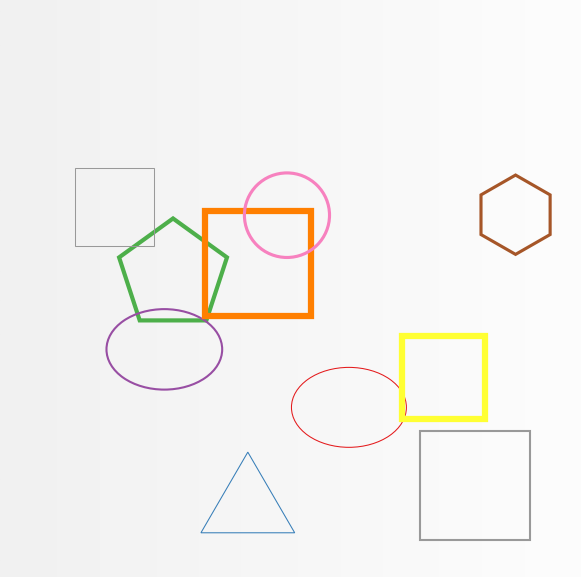[{"shape": "oval", "thickness": 0.5, "radius": 0.49, "center": [0.6, 0.294]}, {"shape": "triangle", "thickness": 0.5, "radius": 0.47, "center": [0.426, 0.123]}, {"shape": "pentagon", "thickness": 2, "radius": 0.49, "center": [0.298, 0.523]}, {"shape": "oval", "thickness": 1, "radius": 0.5, "center": [0.283, 0.394]}, {"shape": "square", "thickness": 3, "radius": 0.45, "center": [0.443, 0.542]}, {"shape": "square", "thickness": 3, "radius": 0.36, "center": [0.763, 0.345]}, {"shape": "hexagon", "thickness": 1.5, "radius": 0.34, "center": [0.887, 0.627]}, {"shape": "circle", "thickness": 1.5, "radius": 0.37, "center": [0.494, 0.626]}, {"shape": "square", "thickness": 0.5, "radius": 0.34, "center": [0.197, 0.641]}, {"shape": "square", "thickness": 1, "radius": 0.47, "center": [0.817, 0.158]}]